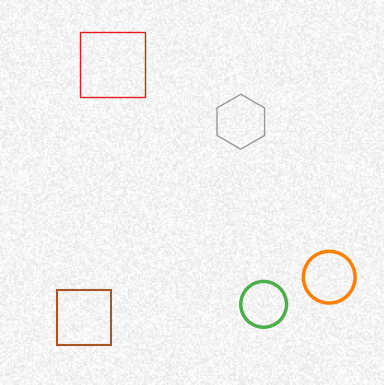[{"shape": "square", "thickness": 1, "radius": 0.42, "center": [0.292, 0.833]}, {"shape": "circle", "thickness": 2.5, "radius": 0.3, "center": [0.685, 0.21]}, {"shape": "circle", "thickness": 2.5, "radius": 0.34, "center": [0.855, 0.28]}, {"shape": "square", "thickness": 1.5, "radius": 0.35, "center": [0.218, 0.175]}, {"shape": "hexagon", "thickness": 1, "radius": 0.36, "center": [0.625, 0.684]}]